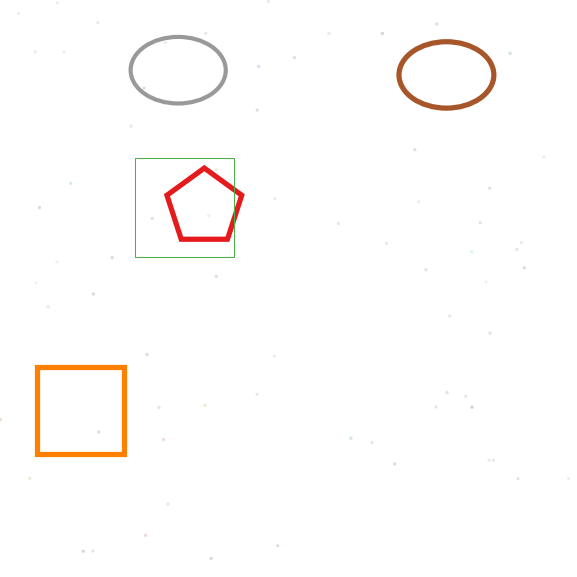[{"shape": "pentagon", "thickness": 2.5, "radius": 0.34, "center": [0.354, 0.64]}, {"shape": "square", "thickness": 0.5, "radius": 0.43, "center": [0.319, 0.64]}, {"shape": "square", "thickness": 2.5, "radius": 0.38, "center": [0.139, 0.288]}, {"shape": "oval", "thickness": 2.5, "radius": 0.41, "center": [0.773, 0.869]}, {"shape": "oval", "thickness": 2, "radius": 0.41, "center": [0.309, 0.878]}]